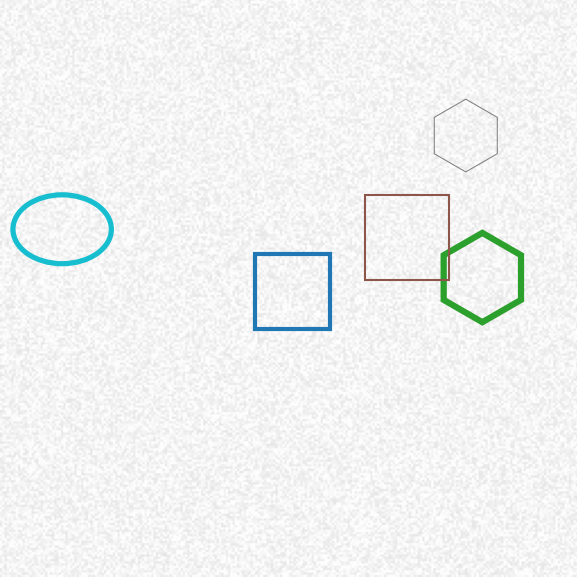[{"shape": "square", "thickness": 2, "radius": 0.32, "center": [0.507, 0.494]}, {"shape": "hexagon", "thickness": 3, "radius": 0.39, "center": [0.835, 0.519]}, {"shape": "square", "thickness": 1, "radius": 0.36, "center": [0.704, 0.588]}, {"shape": "hexagon", "thickness": 0.5, "radius": 0.31, "center": [0.807, 0.764]}, {"shape": "oval", "thickness": 2.5, "radius": 0.43, "center": [0.108, 0.602]}]